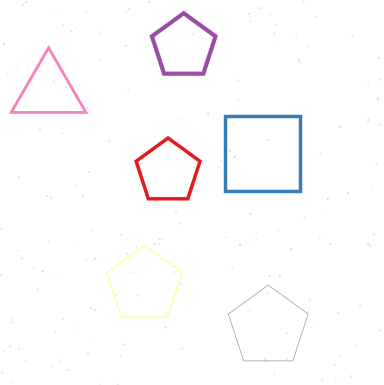[{"shape": "pentagon", "thickness": 2.5, "radius": 0.44, "center": [0.437, 0.554]}, {"shape": "square", "thickness": 2.5, "radius": 0.49, "center": [0.682, 0.601]}, {"shape": "pentagon", "thickness": 3, "radius": 0.43, "center": [0.477, 0.879]}, {"shape": "pentagon", "thickness": 0.5, "radius": 0.51, "center": [0.375, 0.26]}, {"shape": "triangle", "thickness": 2, "radius": 0.56, "center": [0.126, 0.764]}, {"shape": "pentagon", "thickness": 0.5, "radius": 0.54, "center": [0.697, 0.151]}]